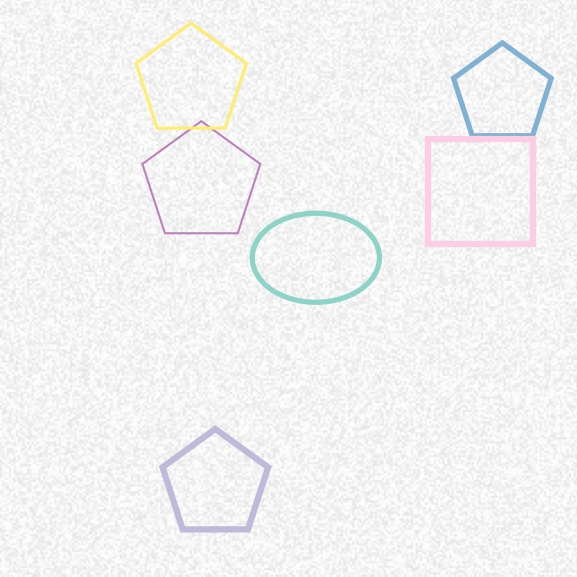[{"shape": "oval", "thickness": 2.5, "radius": 0.55, "center": [0.547, 0.553]}, {"shape": "pentagon", "thickness": 3, "radius": 0.48, "center": [0.373, 0.16]}, {"shape": "pentagon", "thickness": 2.5, "radius": 0.44, "center": [0.87, 0.836]}, {"shape": "square", "thickness": 3, "radius": 0.45, "center": [0.831, 0.667]}, {"shape": "pentagon", "thickness": 1, "radius": 0.54, "center": [0.349, 0.682]}, {"shape": "pentagon", "thickness": 1.5, "radius": 0.5, "center": [0.331, 0.859]}]